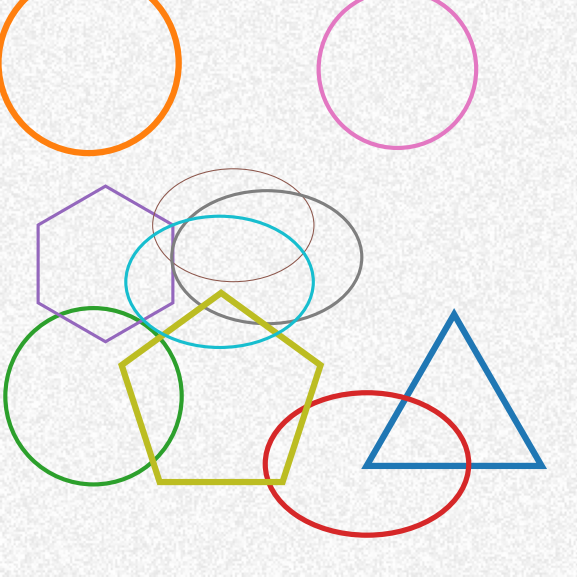[{"shape": "triangle", "thickness": 3, "radius": 0.87, "center": [0.786, 0.28]}, {"shape": "circle", "thickness": 3, "radius": 0.78, "center": [0.153, 0.89]}, {"shape": "circle", "thickness": 2, "radius": 0.76, "center": [0.162, 0.313]}, {"shape": "oval", "thickness": 2.5, "radius": 0.88, "center": [0.635, 0.196]}, {"shape": "hexagon", "thickness": 1.5, "radius": 0.67, "center": [0.183, 0.542]}, {"shape": "oval", "thickness": 0.5, "radius": 0.7, "center": [0.404, 0.609]}, {"shape": "circle", "thickness": 2, "radius": 0.68, "center": [0.688, 0.879]}, {"shape": "oval", "thickness": 1.5, "radius": 0.82, "center": [0.462, 0.554]}, {"shape": "pentagon", "thickness": 3, "radius": 0.91, "center": [0.383, 0.311]}, {"shape": "oval", "thickness": 1.5, "radius": 0.81, "center": [0.38, 0.511]}]